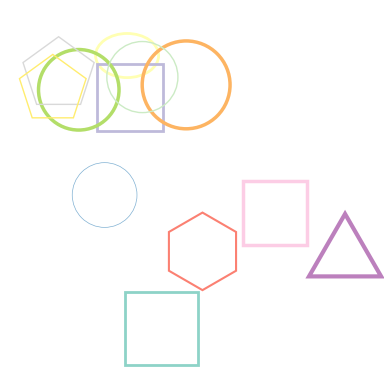[{"shape": "square", "thickness": 2, "radius": 0.47, "center": [0.419, 0.147]}, {"shape": "oval", "thickness": 2, "radius": 0.41, "center": [0.33, 0.856]}, {"shape": "square", "thickness": 2, "radius": 0.43, "center": [0.338, 0.746]}, {"shape": "hexagon", "thickness": 1.5, "radius": 0.5, "center": [0.526, 0.347]}, {"shape": "circle", "thickness": 0.5, "radius": 0.42, "center": [0.272, 0.493]}, {"shape": "circle", "thickness": 2.5, "radius": 0.57, "center": [0.483, 0.78]}, {"shape": "circle", "thickness": 2.5, "radius": 0.52, "center": [0.205, 0.767]}, {"shape": "square", "thickness": 2.5, "radius": 0.42, "center": [0.715, 0.447]}, {"shape": "pentagon", "thickness": 1, "radius": 0.49, "center": [0.152, 0.807]}, {"shape": "triangle", "thickness": 3, "radius": 0.54, "center": [0.896, 0.336]}, {"shape": "circle", "thickness": 1, "radius": 0.46, "center": [0.37, 0.8]}, {"shape": "pentagon", "thickness": 1, "radius": 0.46, "center": [0.137, 0.768]}]